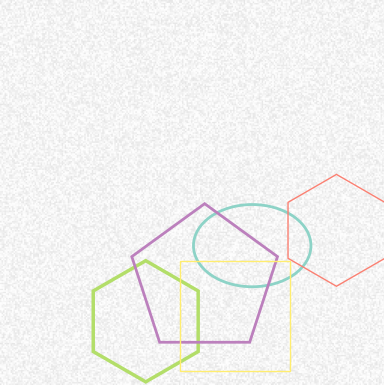[{"shape": "oval", "thickness": 2, "radius": 0.76, "center": [0.655, 0.362]}, {"shape": "hexagon", "thickness": 1, "radius": 0.73, "center": [0.874, 0.402]}, {"shape": "hexagon", "thickness": 2.5, "radius": 0.79, "center": [0.378, 0.166]}, {"shape": "pentagon", "thickness": 2, "radius": 0.99, "center": [0.532, 0.272]}, {"shape": "square", "thickness": 1, "radius": 0.71, "center": [0.61, 0.18]}]